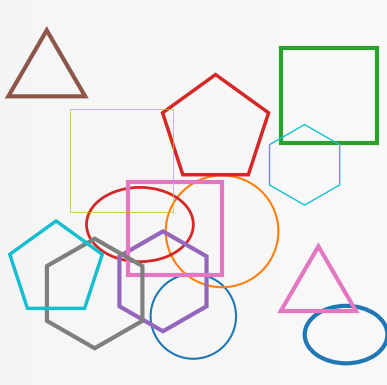[{"shape": "oval", "thickness": 3, "radius": 0.53, "center": [0.893, 0.131]}, {"shape": "circle", "thickness": 1.5, "radius": 0.55, "center": [0.499, 0.178]}, {"shape": "circle", "thickness": 1.5, "radius": 0.73, "center": [0.573, 0.399]}, {"shape": "square", "thickness": 3, "radius": 0.62, "center": [0.848, 0.752]}, {"shape": "oval", "thickness": 2, "radius": 0.69, "center": [0.361, 0.417]}, {"shape": "pentagon", "thickness": 2.5, "radius": 0.72, "center": [0.556, 0.663]}, {"shape": "hexagon", "thickness": 3, "radius": 0.65, "center": [0.421, 0.269]}, {"shape": "triangle", "thickness": 3, "radius": 0.57, "center": [0.121, 0.807]}, {"shape": "triangle", "thickness": 3, "radius": 0.56, "center": [0.822, 0.248]}, {"shape": "square", "thickness": 3, "radius": 0.6, "center": [0.452, 0.406]}, {"shape": "hexagon", "thickness": 3, "radius": 0.71, "center": [0.244, 0.238]}, {"shape": "square", "thickness": 0.5, "radius": 0.67, "center": [0.313, 0.583]}, {"shape": "pentagon", "thickness": 2.5, "radius": 0.63, "center": [0.145, 0.301]}, {"shape": "hexagon", "thickness": 1, "radius": 0.52, "center": [0.786, 0.572]}]